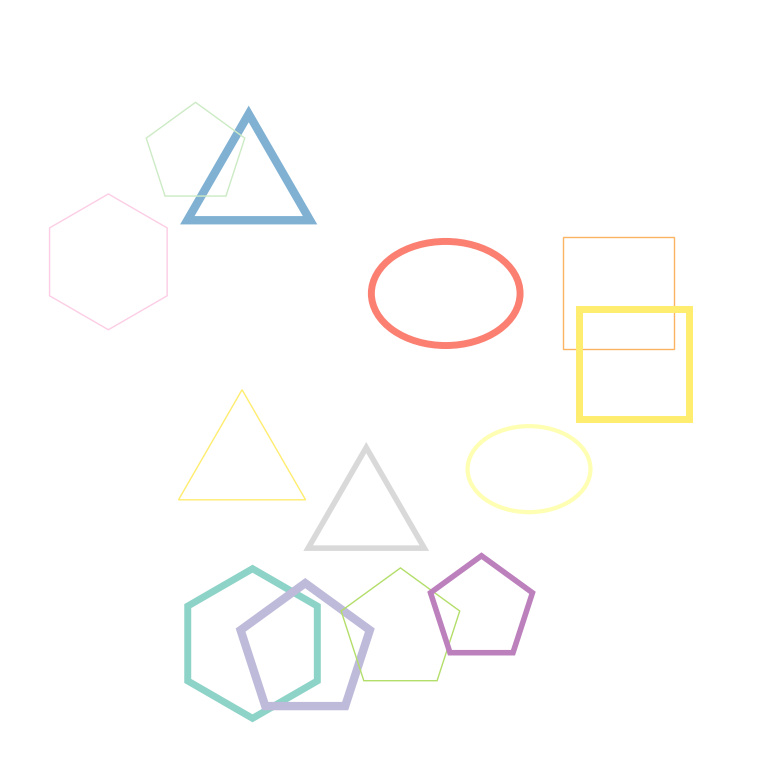[{"shape": "hexagon", "thickness": 2.5, "radius": 0.49, "center": [0.328, 0.164]}, {"shape": "oval", "thickness": 1.5, "radius": 0.4, "center": [0.687, 0.391]}, {"shape": "pentagon", "thickness": 3, "radius": 0.44, "center": [0.396, 0.154]}, {"shape": "oval", "thickness": 2.5, "radius": 0.48, "center": [0.579, 0.619]}, {"shape": "triangle", "thickness": 3, "radius": 0.46, "center": [0.323, 0.76]}, {"shape": "square", "thickness": 0.5, "radius": 0.36, "center": [0.803, 0.619]}, {"shape": "pentagon", "thickness": 0.5, "radius": 0.4, "center": [0.52, 0.181]}, {"shape": "hexagon", "thickness": 0.5, "radius": 0.44, "center": [0.141, 0.66]}, {"shape": "triangle", "thickness": 2, "radius": 0.44, "center": [0.476, 0.332]}, {"shape": "pentagon", "thickness": 2, "radius": 0.35, "center": [0.625, 0.209]}, {"shape": "pentagon", "thickness": 0.5, "radius": 0.34, "center": [0.254, 0.8]}, {"shape": "square", "thickness": 2.5, "radius": 0.36, "center": [0.823, 0.527]}, {"shape": "triangle", "thickness": 0.5, "radius": 0.48, "center": [0.314, 0.399]}]